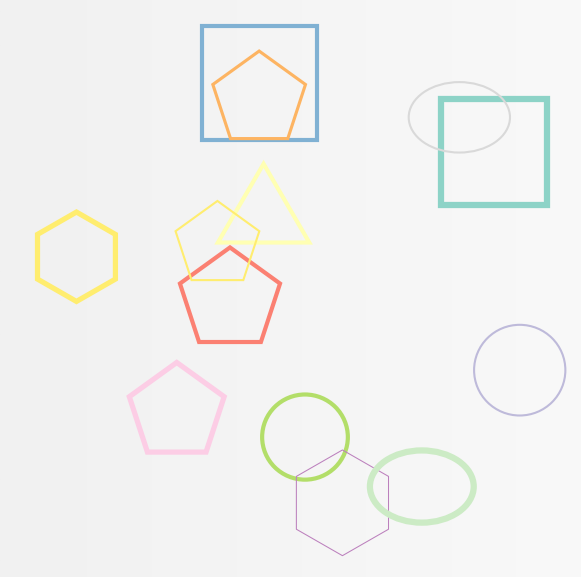[{"shape": "square", "thickness": 3, "radius": 0.46, "center": [0.85, 0.736]}, {"shape": "triangle", "thickness": 2, "radius": 0.45, "center": [0.453, 0.625]}, {"shape": "circle", "thickness": 1, "radius": 0.39, "center": [0.894, 0.358]}, {"shape": "pentagon", "thickness": 2, "radius": 0.45, "center": [0.396, 0.48]}, {"shape": "square", "thickness": 2, "radius": 0.49, "center": [0.447, 0.856]}, {"shape": "pentagon", "thickness": 1.5, "radius": 0.42, "center": [0.446, 0.827]}, {"shape": "circle", "thickness": 2, "radius": 0.37, "center": [0.525, 0.242]}, {"shape": "pentagon", "thickness": 2.5, "radius": 0.43, "center": [0.304, 0.286]}, {"shape": "oval", "thickness": 1, "radius": 0.44, "center": [0.79, 0.796]}, {"shape": "hexagon", "thickness": 0.5, "radius": 0.46, "center": [0.589, 0.128]}, {"shape": "oval", "thickness": 3, "radius": 0.45, "center": [0.726, 0.157]}, {"shape": "hexagon", "thickness": 2.5, "radius": 0.39, "center": [0.132, 0.555]}, {"shape": "pentagon", "thickness": 1, "radius": 0.38, "center": [0.374, 0.575]}]